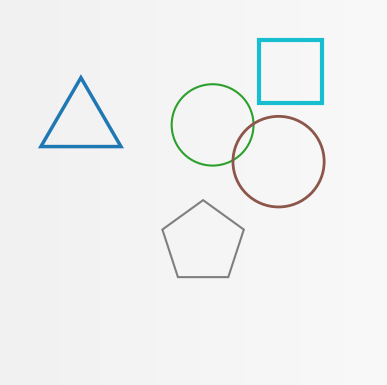[{"shape": "triangle", "thickness": 2.5, "radius": 0.6, "center": [0.209, 0.679]}, {"shape": "circle", "thickness": 1.5, "radius": 0.53, "center": [0.549, 0.676]}, {"shape": "circle", "thickness": 2, "radius": 0.59, "center": [0.719, 0.58]}, {"shape": "pentagon", "thickness": 1.5, "radius": 0.55, "center": [0.524, 0.37]}, {"shape": "square", "thickness": 3, "radius": 0.41, "center": [0.75, 0.815]}]